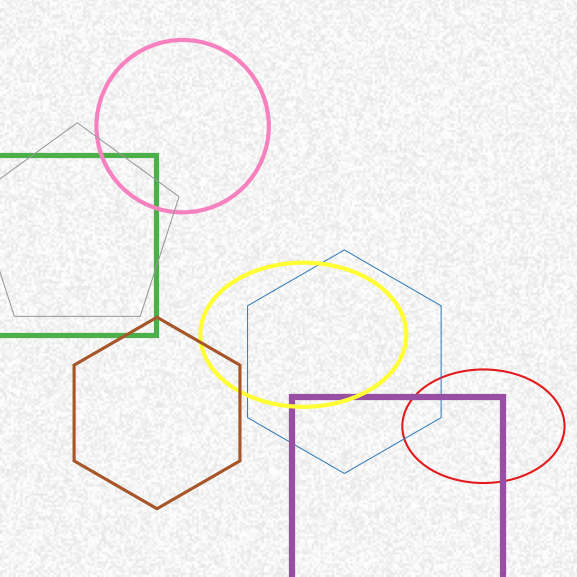[{"shape": "oval", "thickness": 1, "radius": 0.7, "center": [0.837, 0.261]}, {"shape": "hexagon", "thickness": 0.5, "radius": 0.97, "center": [0.596, 0.373]}, {"shape": "square", "thickness": 2.5, "radius": 0.78, "center": [0.114, 0.575]}, {"shape": "square", "thickness": 3, "radius": 0.91, "center": [0.689, 0.129]}, {"shape": "oval", "thickness": 2, "radius": 0.89, "center": [0.525, 0.419]}, {"shape": "hexagon", "thickness": 1.5, "radius": 0.83, "center": [0.272, 0.284]}, {"shape": "circle", "thickness": 2, "radius": 0.75, "center": [0.316, 0.781]}, {"shape": "pentagon", "thickness": 0.5, "radius": 0.93, "center": [0.134, 0.601]}]